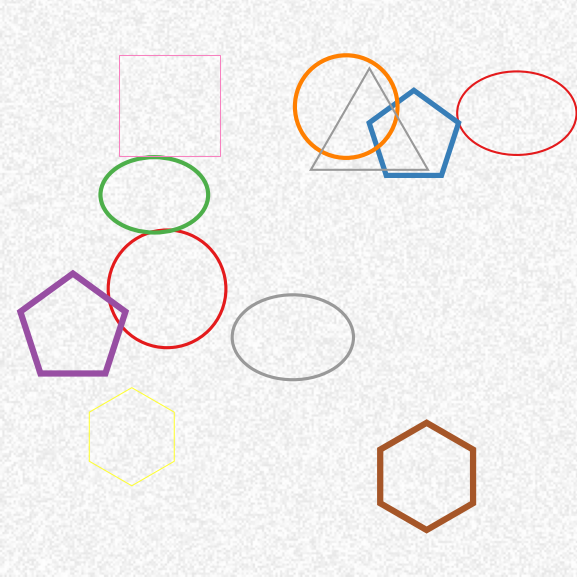[{"shape": "oval", "thickness": 1, "radius": 0.52, "center": [0.895, 0.803]}, {"shape": "circle", "thickness": 1.5, "radius": 0.51, "center": [0.289, 0.499]}, {"shape": "pentagon", "thickness": 2.5, "radius": 0.41, "center": [0.717, 0.761]}, {"shape": "oval", "thickness": 2, "radius": 0.47, "center": [0.267, 0.662]}, {"shape": "pentagon", "thickness": 3, "radius": 0.48, "center": [0.126, 0.43]}, {"shape": "circle", "thickness": 2, "radius": 0.44, "center": [0.6, 0.815]}, {"shape": "hexagon", "thickness": 0.5, "radius": 0.42, "center": [0.228, 0.243]}, {"shape": "hexagon", "thickness": 3, "radius": 0.46, "center": [0.739, 0.174]}, {"shape": "square", "thickness": 0.5, "radius": 0.44, "center": [0.293, 0.817]}, {"shape": "oval", "thickness": 1.5, "radius": 0.53, "center": [0.507, 0.415]}, {"shape": "triangle", "thickness": 1, "radius": 0.59, "center": [0.64, 0.764]}]